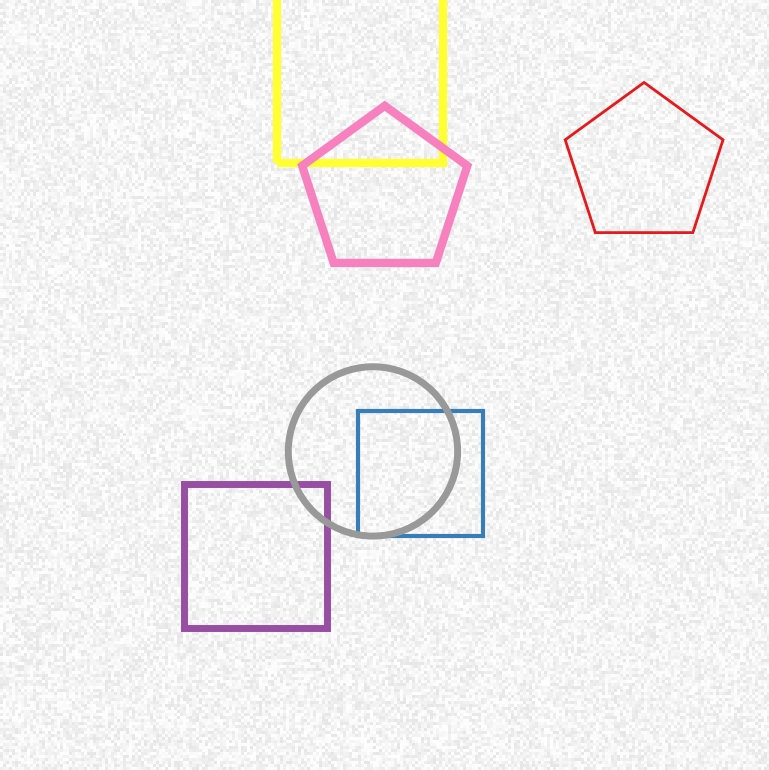[{"shape": "pentagon", "thickness": 1, "radius": 0.54, "center": [0.836, 0.785]}, {"shape": "square", "thickness": 1.5, "radius": 0.4, "center": [0.546, 0.385]}, {"shape": "square", "thickness": 2.5, "radius": 0.47, "center": [0.332, 0.278]}, {"shape": "square", "thickness": 3, "radius": 0.54, "center": [0.467, 0.896]}, {"shape": "pentagon", "thickness": 3, "radius": 0.56, "center": [0.5, 0.75]}, {"shape": "circle", "thickness": 2.5, "radius": 0.55, "center": [0.484, 0.414]}]